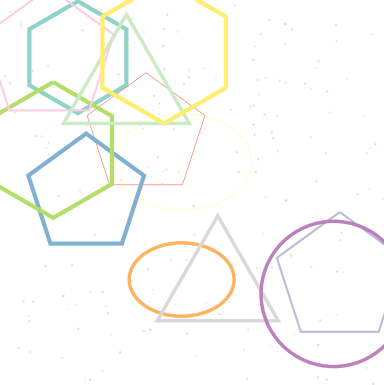[{"shape": "hexagon", "thickness": 3, "radius": 0.73, "center": [0.202, 0.851]}, {"shape": "oval", "thickness": 0.5, "radius": 0.89, "center": [0.476, 0.579]}, {"shape": "pentagon", "thickness": 1.5, "radius": 0.86, "center": [0.883, 0.277]}, {"shape": "pentagon", "thickness": 0.5, "radius": 0.8, "center": [0.379, 0.65]}, {"shape": "pentagon", "thickness": 3, "radius": 0.79, "center": [0.224, 0.495]}, {"shape": "oval", "thickness": 2.5, "radius": 0.68, "center": [0.472, 0.274]}, {"shape": "hexagon", "thickness": 3, "radius": 0.88, "center": [0.138, 0.61]}, {"shape": "pentagon", "thickness": 1.5, "radius": 0.88, "center": [0.128, 0.856]}, {"shape": "triangle", "thickness": 2.5, "radius": 0.91, "center": [0.565, 0.258]}, {"shape": "circle", "thickness": 2.5, "radius": 0.94, "center": [0.867, 0.237]}, {"shape": "triangle", "thickness": 2.5, "radius": 0.94, "center": [0.328, 0.774]}, {"shape": "hexagon", "thickness": 3, "radius": 0.93, "center": [0.426, 0.864]}]